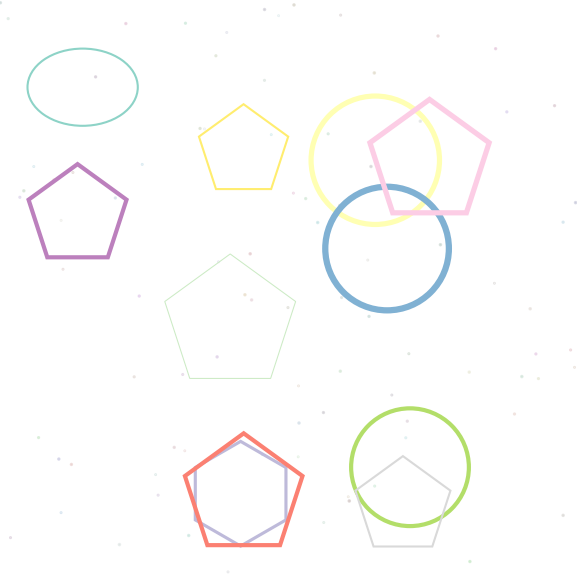[{"shape": "oval", "thickness": 1, "radius": 0.48, "center": [0.143, 0.848]}, {"shape": "circle", "thickness": 2.5, "radius": 0.56, "center": [0.65, 0.722]}, {"shape": "hexagon", "thickness": 1.5, "radius": 0.45, "center": [0.417, 0.144]}, {"shape": "pentagon", "thickness": 2, "radius": 0.54, "center": [0.422, 0.142]}, {"shape": "circle", "thickness": 3, "radius": 0.54, "center": [0.67, 0.569]}, {"shape": "circle", "thickness": 2, "radius": 0.51, "center": [0.71, 0.19]}, {"shape": "pentagon", "thickness": 2.5, "radius": 0.54, "center": [0.744, 0.718]}, {"shape": "pentagon", "thickness": 1, "radius": 0.43, "center": [0.698, 0.123]}, {"shape": "pentagon", "thickness": 2, "radius": 0.45, "center": [0.134, 0.626]}, {"shape": "pentagon", "thickness": 0.5, "radius": 0.6, "center": [0.399, 0.44]}, {"shape": "pentagon", "thickness": 1, "radius": 0.41, "center": [0.422, 0.737]}]